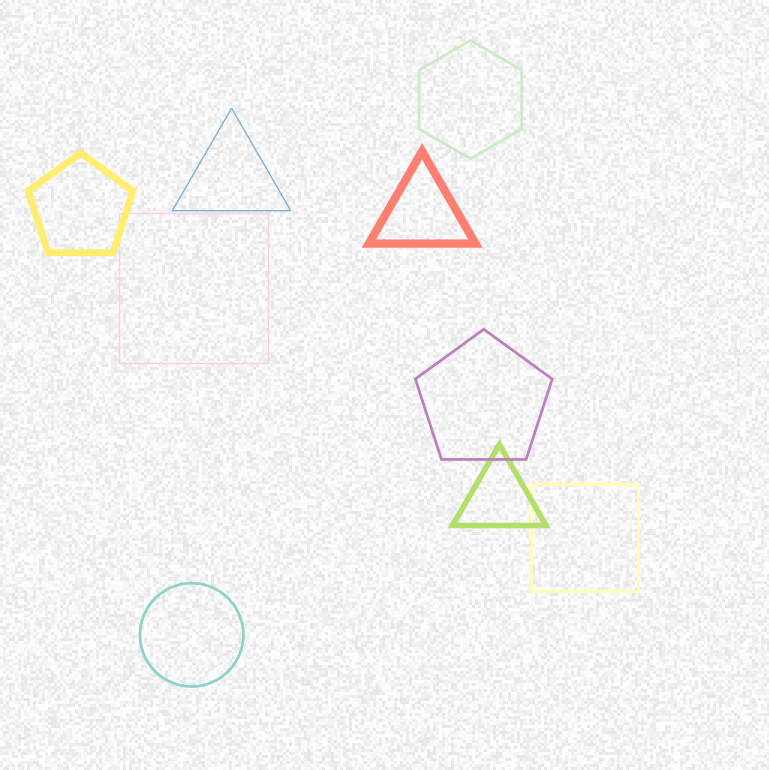[{"shape": "circle", "thickness": 1, "radius": 0.34, "center": [0.249, 0.176]}, {"shape": "square", "thickness": 1, "radius": 0.35, "center": [0.759, 0.302]}, {"shape": "triangle", "thickness": 3, "radius": 0.4, "center": [0.548, 0.724]}, {"shape": "triangle", "thickness": 0.5, "radius": 0.44, "center": [0.301, 0.771]}, {"shape": "triangle", "thickness": 2, "radius": 0.35, "center": [0.648, 0.353]}, {"shape": "square", "thickness": 0.5, "radius": 0.49, "center": [0.251, 0.626]}, {"shape": "pentagon", "thickness": 1, "radius": 0.47, "center": [0.628, 0.479]}, {"shape": "hexagon", "thickness": 1, "radius": 0.38, "center": [0.611, 0.871]}, {"shape": "pentagon", "thickness": 2.5, "radius": 0.36, "center": [0.105, 0.73]}]